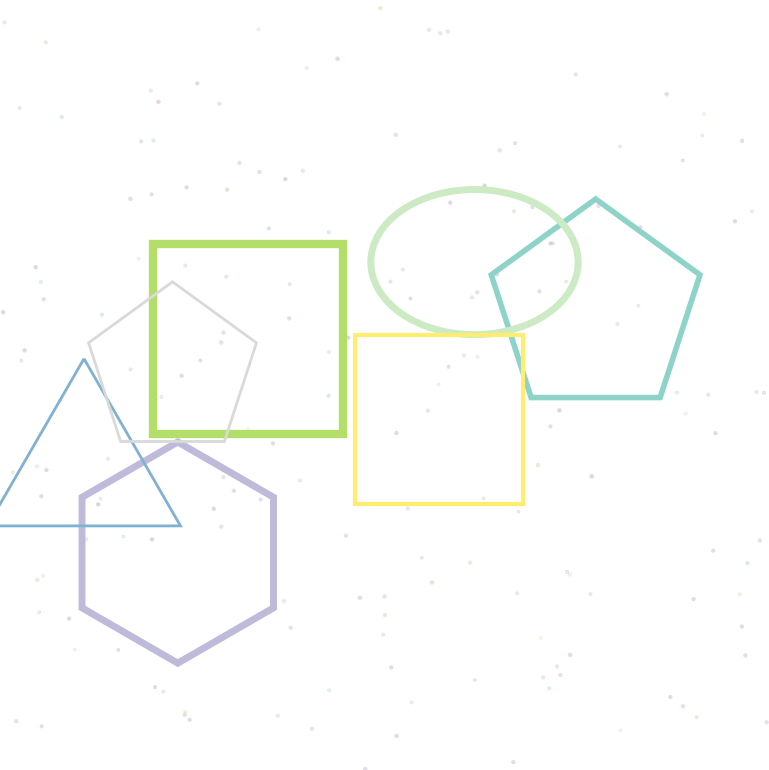[{"shape": "pentagon", "thickness": 2, "radius": 0.71, "center": [0.774, 0.599]}, {"shape": "hexagon", "thickness": 2.5, "radius": 0.72, "center": [0.231, 0.282]}, {"shape": "triangle", "thickness": 1, "radius": 0.72, "center": [0.109, 0.389]}, {"shape": "square", "thickness": 3, "radius": 0.62, "center": [0.322, 0.559]}, {"shape": "pentagon", "thickness": 1, "radius": 0.57, "center": [0.224, 0.519]}, {"shape": "oval", "thickness": 2.5, "radius": 0.67, "center": [0.616, 0.66]}, {"shape": "square", "thickness": 1.5, "radius": 0.55, "center": [0.57, 0.456]}]